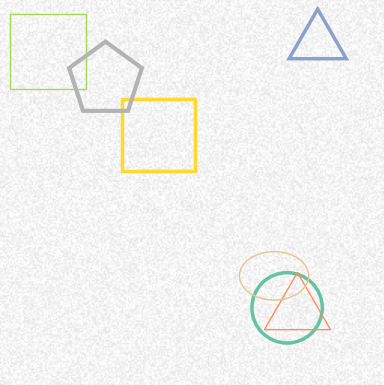[{"shape": "circle", "thickness": 2.5, "radius": 0.46, "center": [0.746, 0.2]}, {"shape": "triangle", "thickness": 1, "radius": 0.5, "center": [0.773, 0.193]}, {"shape": "triangle", "thickness": 2.5, "radius": 0.43, "center": [0.825, 0.89]}, {"shape": "square", "thickness": 1, "radius": 0.49, "center": [0.124, 0.866]}, {"shape": "square", "thickness": 2.5, "radius": 0.47, "center": [0.413, 0.649]}, {"shape": "oval", "thickness": 1, "radius": 0.45, "center": [0.712, 0.284]}, {"shape": "pentagon", "thickness": 3, "radius": 0.5, "center": [0.274, 0.792]}]